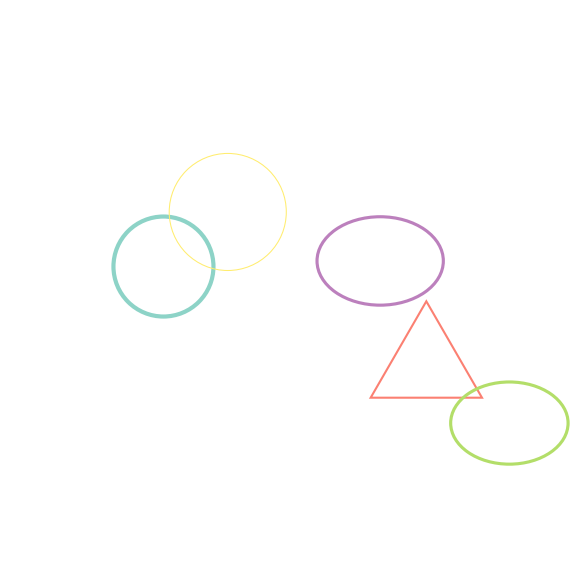[{"shape": "circle", "thickness": 2, "radius": 0.43, "center": [0.283, 0.538]}, {"shape": "triangle", "thickness": 1, "radius": 0.56, "center": [0.738, 0.366]}, {"shape": "oval", "thickness": 1.5, "radius": 0.51, "center": [0.882, 0.267]}, {"shape": "oval", "thickness": 1.5, "radius": 0.55, "center": [0.658, 0.547]}, {"shape": "circle", "thickness": 0.5, "radius": 0.51, "center": [0.394, 0.632]}]